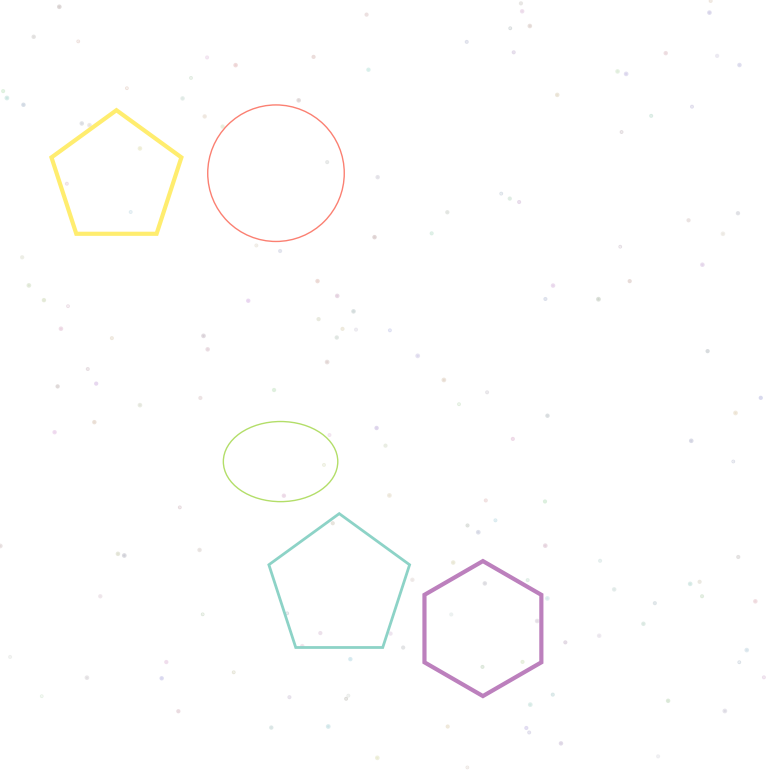[{"shape": "pentagon", "thickness": 1, "radius": 0.48, "center": [0.441, 0.237]}, {"shape": "circle", "thickness": 0.5, "radius": 0.44, "center": [0.358, 0.775]}, {"shape": "oval", "thickness": 0.5, "radius": 0.37, "center": [0.364, 0.401]}, {"shape": "hexagon", "thickness": 1.5, "radius": 0.44, "center": [0.627, 0.184]}, {"shape": "pentagon", "thickness": 1.5, "radius": 0.44, "center": [0.151, 0.768]}]